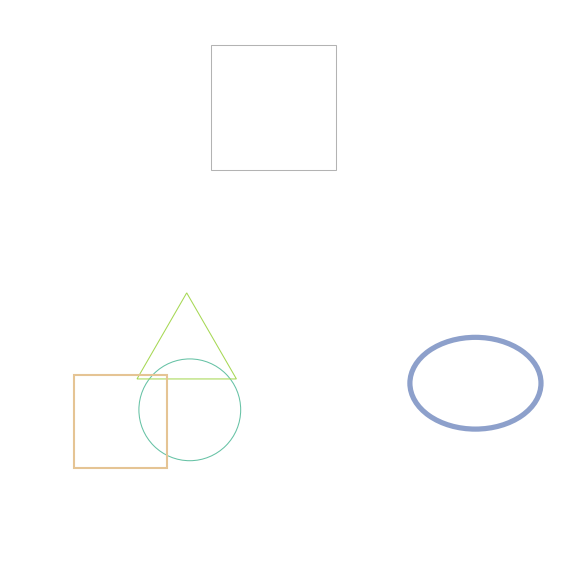[{"shape": "circle", "thickness": 0.5, "radius": 0.44, "center": [0.329, 0.289]}, {"shape": "oval", "thickness": 2.5, "radius": 0.57, "center": [0.823, 0.336]}, {"shape": "triangle", "thickness": 0.5, "radius": 0.5, "center": [0.323, 0.393]}, {"shape": "square", "thickness": 1, "radius": 0.4, "center": [0.208, 0.269]}, {"shape": "square", "thickness": 0.5, "radius": 0.54, "center": [0.474, 0.813]}]